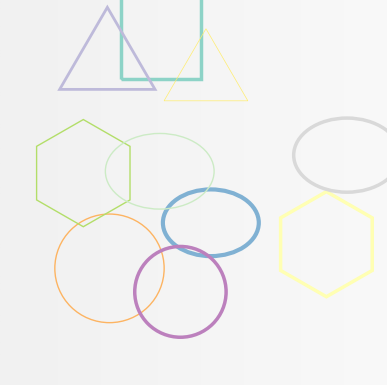[{"shape": "square", "thickness": 2.5, "radius": 0.52, "center": [0.416, 0.899]}, {"shape": "hexagon", "thickness": 2.5, "radius": 0.68, "center": [0.842, 0.366]}, {"shape": "triangle", "thickness": 2, "radius": 0.71, "center": [0.277, 0.839]}, {"shape": "oval", "thickness": 3, "radius": 0.62, "center": [0.544, 0.421]}, {"shape": "circle", "thickness": 1, "radius": 0.71, "center": [0.283, 0.303]}, {"shape": "hexagon", "thickness": 1, "radius": 0.7, "center": [0.215, 0.55]}, {"shape": "oval", "thickness": 2.5, "radius": 0.69, "center": [0.895, 0.597]}, {"shape": "circle", "thickness": 2.5, "radius": 0.59, "center": [0.466, 0.242]}, {"shape": "oval", "thickness": 1, "radius": 0.7, "center": [0.412, 0.555]}, {"shape": "triangle", "thickness": 0.5, "radius": 0.62, "center": [0.531, 0.801]}]